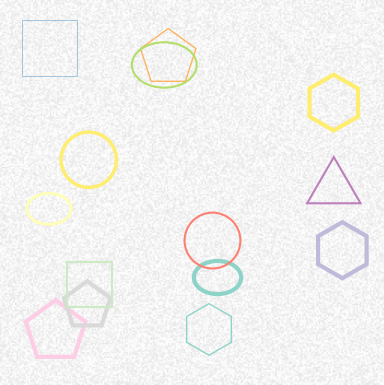[{"shape": "oval", "thickness": 3, "radius": 0.31, "center": [0.565, 0.279]}, {"shape": "hexagon", "thickness": 1, "radius": 0.33, "center": [0.543, 0.144]}, {"shape": "oval", "thickness": 2, "radius": 0.29, "center": [0.127, 0.457]}, {"shape": "hexagon", "thickness": 3, "radius": 0.36, "center": [0.889, 0.35]}, {"shape": "circle", "thickness": 1.5, "radius": 0.36, "center": [0.552, 0.375]}, {"shape": "square", "thickness": 0.5, "radius": 0.36, "center": [0.13, 0.875]}, {"shape": "pentagon", "thickness": 1, "radius": 0.38, "center": [0.437, 0.85]}, {"shape": "oval", "thickness": 1.5, "radius": 0.42, "center": [0.427, 0.831]}, {"shape": "pentagon", "thickness": 3, "radius": 0.41, "center": [0.145, 0.139]}, {"shape": "pentagon", "thickness": 3, "radius": 0.32, "center": [0.227, 0.206]}, {"shape": "triangle", "thickness": 1.5, "radius": 0.4, "center": [0.867, 0.512]}, {"shape": "square", "thickness": 1.5, "radius": 0.29, "center": [0.233, 0.26]}, {"shape": "hexagon", "thickness": 3, "radius": 0.36, "center": [0.867, 0.733]}, {"shape": "circle", "thickness": 2.5, "radius": 0.36, "center": [0.231, 0.585]}]